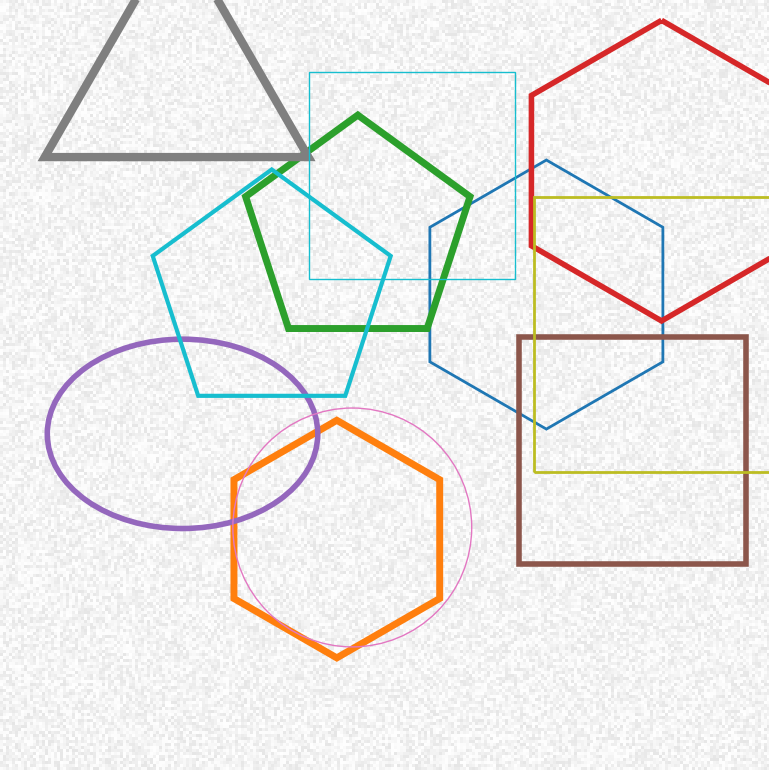[{"shape": "hexagon", "thickness": 1, "radius": 0.87, "center": [0.71, 0.617]}, {"shape": "hexagon", "thickness": 2.5, "radius": 0.77, "center": [0.437, 0.3]}, {"shape": "pentagon", "thickness": 2.5, "radius": 0.77, "center": [0.465, 0.697]}, {"shape": "hexagon", "thickness": 2, "radius": 0.98, "center": [0.859, 0.778]}, {"shape": "oval", "thickness": 2, "radius": 0.88, "center": [0.237, 0.437]}, {"shape": "square", "thickness": 2, "radius": 0.74, "center": [0.822, 0.415]}, {"shape": "circle", "thickness": 0.5, "radius": 0.78, "center": [0.458, 0.315]}, {"shape": "triangle", "thickness": 3, "radius": 0.99, "center": [0.229, 0.895]}, {"shape": "square", "thickness": 1, "radius": 0.89, "center": [0.872, 0.565]}, {"shape": "pentagon", "thickness": 1.5, "radius": 0.81, "center": [0.353, 0.617]}, {"shape": "square", "thickness": 0.5, "radius": 0.67, "center": [0.535, 0.772]}]